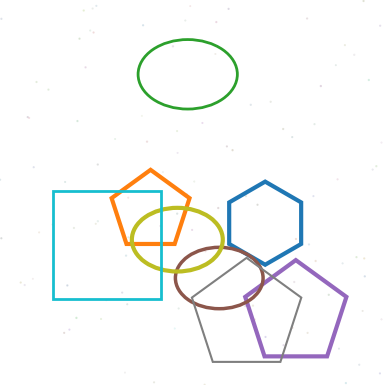[{"shape": "hexagon", "thickness": 3, "radius": 0.54, "center": [0.689, 0.42]}, {"shape": "pentagon", "thickness": 3, "radius": 0.53, "center": [0.391, 0.452]}, {"shape": "oval", "thickness": 2, "radius": 0.64, "center": [0.488, 0.807]}, {"shape": "pentagon", "thickness": 3, "radius": 0.69, "center": [0.768, 0.186]}, {"shape": "oval", "thickness": 2.5, "radius": 0.57, "center": [0.569, 0.278]}, {"shape": "pentagon", "thickness": 1.5, "radius": 0.75, "center": [0.64, 0.181]}, {"shape": "oval", "thickness": 3, "radius": 0.59, "center": [0.461, 0.377]}, {"shape": "square", "thickness": 2, "radius": 0.7, "center": [0.279, 0.363]}]